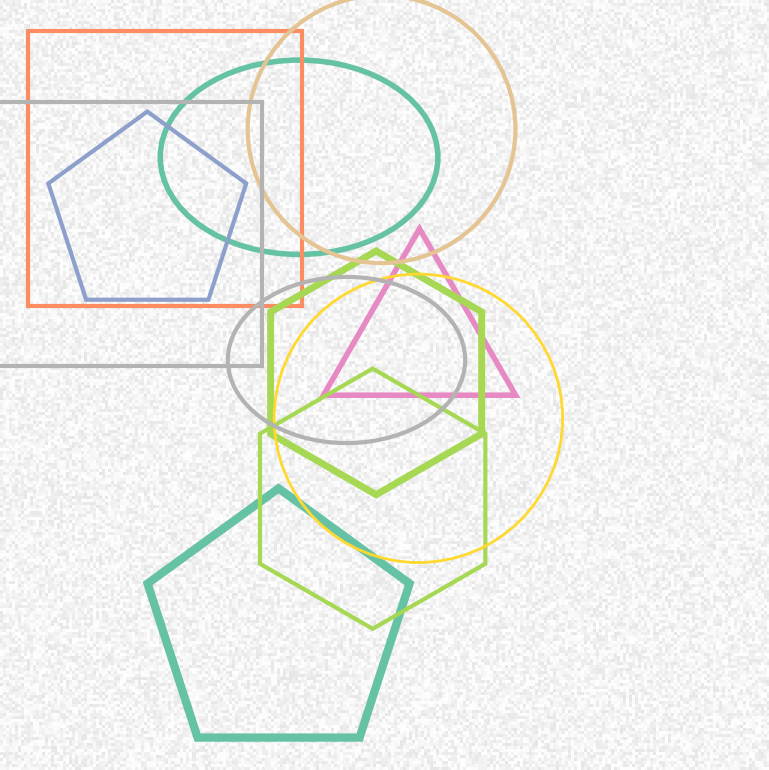[{"shape": "pentagon", "thickness": 3, "radius": 0.89, "center": [0.362, 0.187]}, {"shape": "oval", "thickness": 2, "radius": 0.9, "center": [0.388, 0.796]}, {"shape": "square", "thickness": 1.5, "radius": 0.89, "center": [0.214, 0.781]}, {"shape": "pentagon", "thickness": 1.5, "radius": 0.68, "center": [0.191, 0.72]}, {"shape": "triangle", "thickness": 2, "radius": 0.72, "center": [0.545, 0.559]}, {"shape": "hexagon", "thickness": 2.5, "radius": 0.79, "center": [0.489, 0.516]}, {"shape": "hexagon", "thickness": 1.5, "radius": 0.84, "center": [0.484, 0.352]}, {"shape": "circle", "thickness": 1, "radius": 0.94, "center": [0.543, 0.457]}, {"shape": "circle", "thickness": 1.5, "radius": 0.87, "center": [0.496, 0.832]}, {"shape": "oval", "thickness": 1.5, "radius": 0.77, "center": [0.45, 0.533]}, {"shape": "square", "thickness": 1.5, "radius": 0.86, "center": [0.169, 0.696]}]